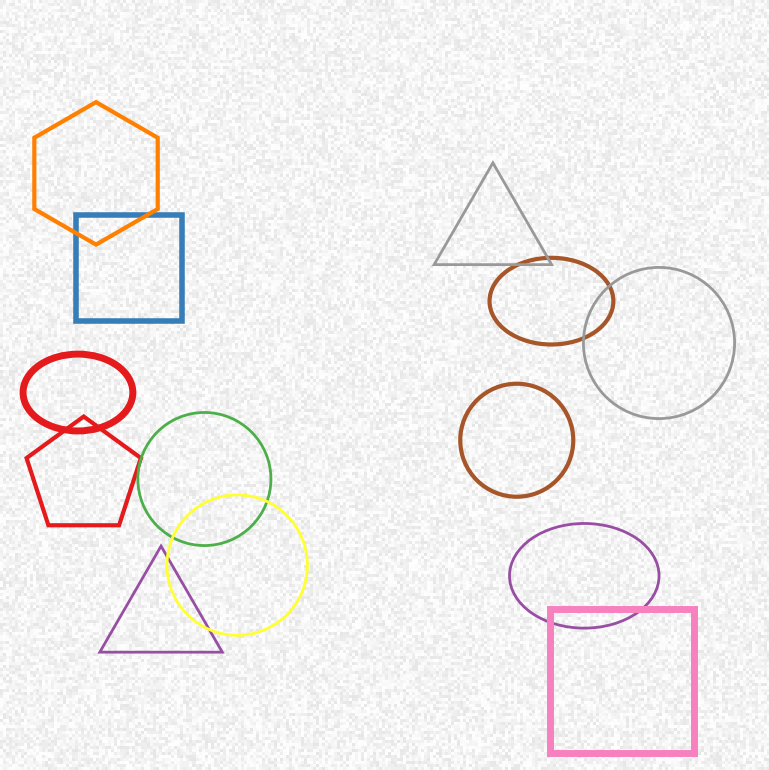[{"shape": "pentagon", "thickness": 1.5, "radius": 0.39, "center": [0.109, 0.381]}, {"shape": "oval", "thickness": 2.5, "radius": 0.36, "center": [0.101, 0.49]}, {"shape": "square", "thickness": 2, "radius": 0.34, "center": [0.168, 0.652]}, {"shape": "circle", "thickness": 1, "radius": 0.43, "center": [0.265, 0.378]}, {"shape": "oval", "thickness": 1, "radius": 0.49, "center": [0.759, 0.252]}, {"shape": "triangle", "thickness": 1, "radius": 0.46, "center": [0.209, 0.199]}, {"shape": "hexagon", "thickness": 1.5, "radius": 0.46, "center": [0.125, 0.775]}, {"shape": "circle", "thickness": 1, "radius": 0.46, "center": [0.308, 0.266]}, {"shape": "oval", "thickness": 1.5, "radius": 0.4, "center": [0.716, 0.609]}, {"shape": "circle", "thickness": 1.5, "radius": 0.37, "center": [0.671, 0.428]}, {"shape": "square", "thickness": 2.5, "radius": 0.47, "center": [0.808, 0.116]}, {"shape": "triangle", "thickness": 1, "radius": 0.44, "center": [0.64, 0.7]}, {"shape": "circle", "thickness": 1, "radius": 0.49, "center": [0.856, 0.555]}]